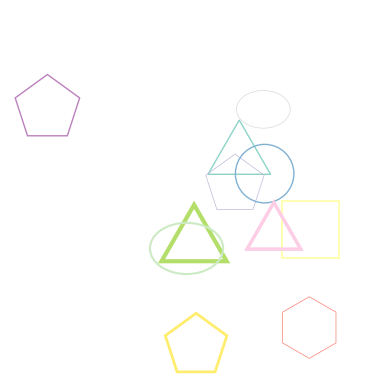[{"shape": "triangle", "thickness": 1, "radius": 0.47, "center": [0.621, 0.594]}, {"shape": "square", "thickness": 1.5, "radius": 0.37, "center": [0.806, 0.403]}, {"shape": "pentagon", "thickness": 0.5, "radius": 0.4, "center": [0.61, 0.52]}, {"shape": "hexagon", "thickness": 0.5, "radius": 0.4, "center": [0.803, 0.149]}, {"shape": "circle", "thickness": 1, "radius": 0.38, "center": [0.687, 0.549]}, {"shape": "triangle", "thickness": 3, "radius": 0.49, "center": [0.504, 0.37]}, {"shape": "triangle", "thickness": 2.5, "radius": 0.4, "center": [0.711, 0.393]}, {"shape": "oval", "thickness": 0.5, "radius": 0.35, "center": [0.684, 0.716]}, {"shape": "pentagon", "thickness": 1, "radius": 0.44, "center": [0.123, 0.718]}, {"shape": "oval", "thickness": 1.5, "radius": 0.48, "center": [0.485, 0.355]}, {"shape": "pentagon", "thickness": 2, "radius": 0.42, "center": [0.509, 0.102]}]